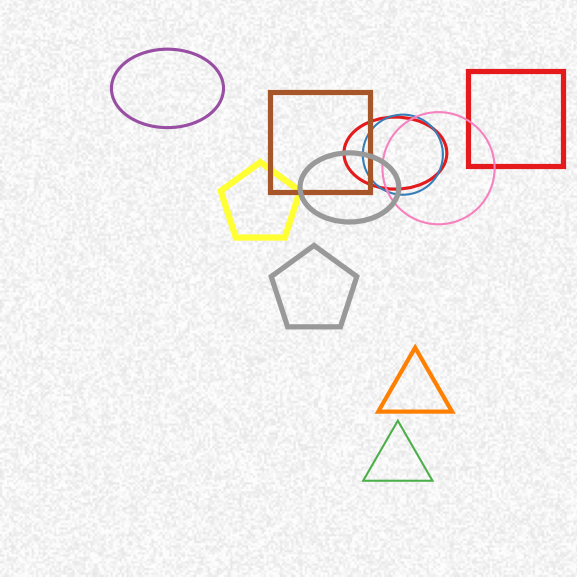[{"shape": "square", "thickness": 2.5, "radius": 0.41, "center": [0.893, 0.794]}, {"shape": "oval", "thickness": 1.5, "radius": 0.45, "center": [0.685, 0.734]}, {"shape": "circle", "thickness": 1, "radius": 0.35, "center": [0.698, 0.731]}, {"shape": "triangle", "thickness": 1, "radius": 0.35, "center": [0.689, 0.201]}, {"shape": "oval", "thickness": 1.5, "radius": 0.49, "center": [0.29, 0.846]}, {"shape": "triangle", "thickness": 2, "radius": 0.37, "center": [0.719, 0.323]}, {"shape": "pentagon", "thickness": 3, "radius": 0.36, "center": [0.451, 0.646]}, {"shape": "square", "thickness": 2.5, "radius": 0.43, "center": [0.554, 0.753]}, {"shape": "circle", "thickness": 1, "radius": 0.49, "center": [0.759, 0.708]}, {"shape": "oval", "thickness": 2.5, "radius": 0.43, "center": [0.605, 0.675]}, {"shape": "pentagon", "thickness": 2.5, "radius": 0.39, "center": [0.544, 0.496]}]